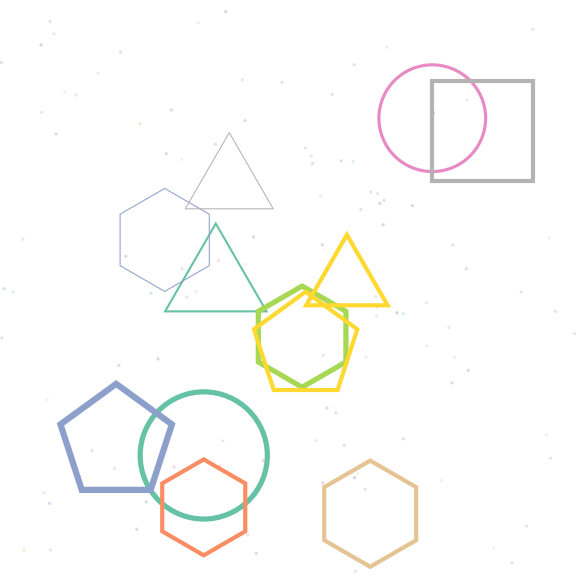[{"shape": "circle", "thickness": 2.5, "radius": 0.55, "center": [0.353, 0.21]}, {"shape": "triangle", "thickness": 1, "radius": 0.51, "center": [0.374, 0.511]}, {"shape": "hexagon", "thickness": 2, "radius": 0.42, "center": [0.353, 0.121]}, {"shape": "hexagon", "thickness": 0.5, "radius": 0.45, "center": [0.285, 0.584]}, {"shape": "pentagon", "thickness": 3, "radius": 0.51, "center": [0.201, 0.233]}, {"shape": "circle", "thickness": 1.5, "radius": 0.46, "center": [0.749, 0.794]}, {"shape": "hexagon", "thickness": 2.5, "radius": 0.44, "center": [0.523, 0.416]}, {"shape": "triangle", "thickness": 2, "radius": 0.41, "center": [0.601, 0.511]}, {"shape": "pentagon", "thickness": 2, "radius": 0.47, "center": [0.529, 0.4]}, {"shape": "hexagon", "thickness": 2, "radius": 0.46, "center": [0.641, 0.11]}, {"shape": "square", "thickness": 2, "radius": 0.44, "center": [0.835, 0.772]}, {"shape": "triangle", "thickness": 0.5, "radius": 0.44, "center": [0.397, 0.682]}]